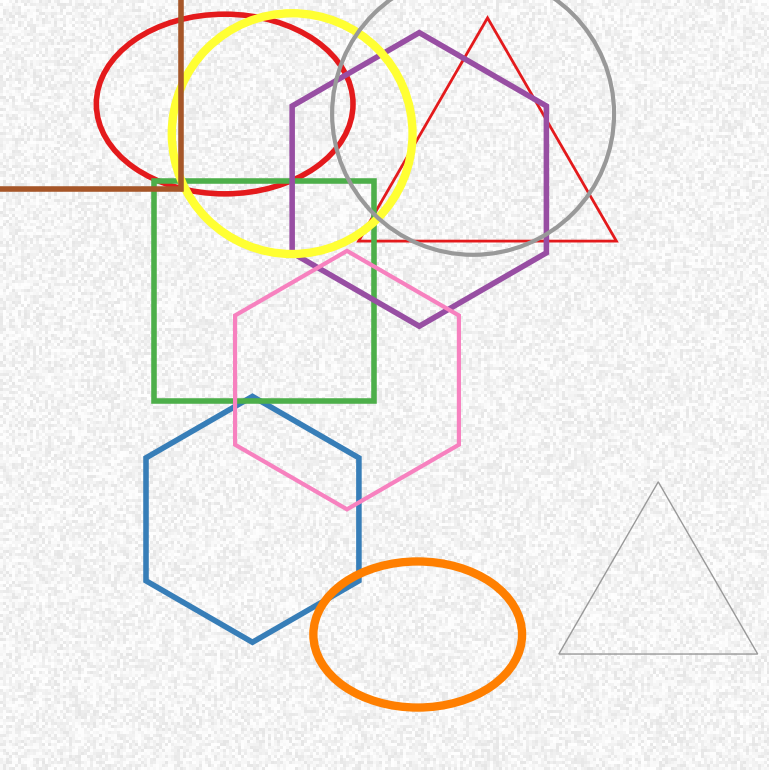[{"shape": "triangle", "thickness": 1, "radius": 0.97, "center": [0.633, 0.784]}, {"shape": "oval", "thickness": 2, "radius": 0.83, "center": [0.292, 0.865]}, {"shape": "hexagon", "thickness": 2, "radius": 0.8, "center": [0.328, 0.326]}, {"shape": "square", "thickness": 2, "radius": 0.71, "center": [0.343, 0.622]}, {"shape": "hexagon", "thickness": 2, "radius": 0.95, "center": [0.545, 0.767]}, {"shape": "oval", "thickness": 3, "radius": 0.68, "center": [0.542, 0.176]}, {"shape": "circle", "thickness": 3, "radius": 0.78, "center": [0.379, 0.826]}, {"shape": "square", "thickness": 2, "radius": 0.67, "center": [0.101, 0.888]}, {"shape": "hexagon", "thickness": 1.5, "radius": 0.84, "center": [0.451, 0.506]}, {"shape": "circle", "thickness": 1.5, "radius": 0.92, "center": [0.614, 0.852]}, {"shape": "triangle", "thickness": 0.5, "radius": 0.75, "center": [0.855, 0.225]}]